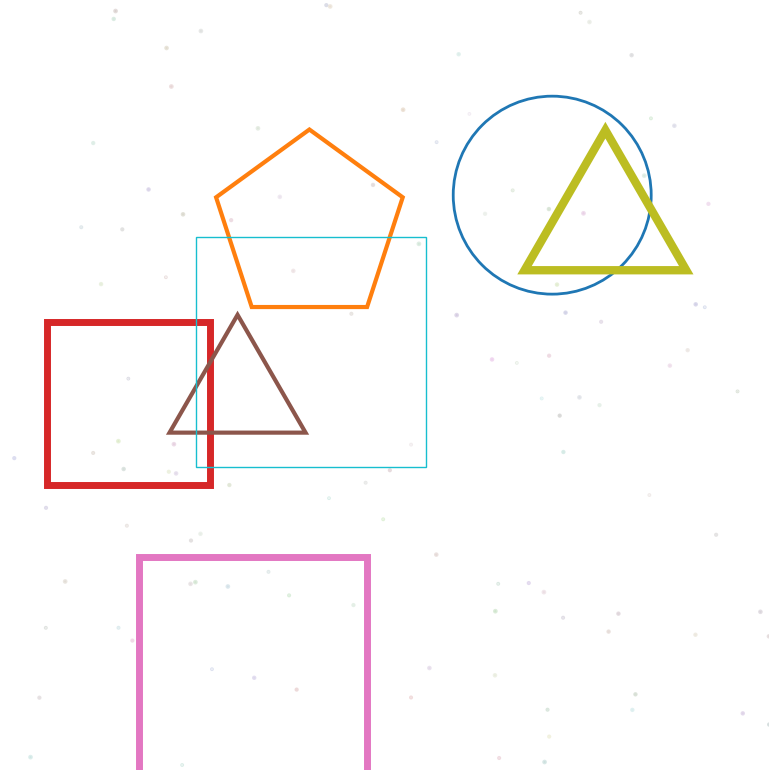[{"shape": "circle", "thickness": 1, "radius": 0.64, "center": [0.717, 0.747]}, {"shape": "pentagon", "thickness": 1.5, "radius": 0.64, "center": [0.402, 0.704]}, {"shape": "square", "thickness": 2.5, "radius": 0.53, "center": [0.167, 0.476]}, {"shape": "triangle", "thickness": 1.5, "radius": 0.51, "center": [0.309, 0.489]}, {"shape": "square", "thickness": 2.5, "radius": 0.74, "center": [0.329, 0.129]}, {"shape": "triangle", "thickness": 3, "radius": 0.61, "center": [0.786, 0.71]}, {"shape": "square", "thickness": 0.5, "radius": 0.75, "center": [0.404, 0.542]}]